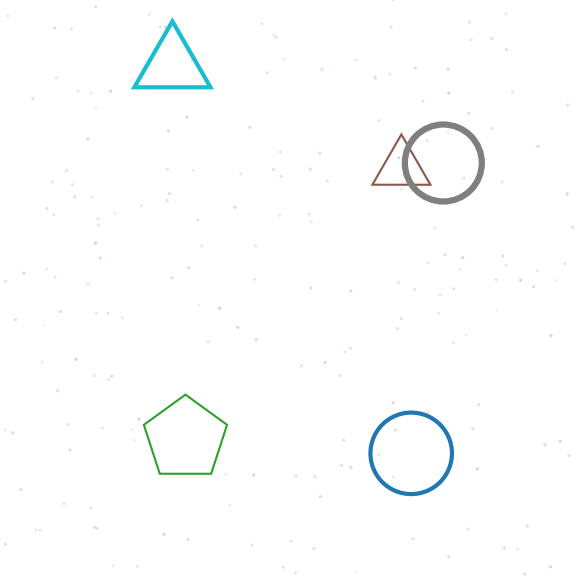[{"shape": "circle", "thickness": 2, "radius": 0.35, "center": [0.712, 0.214]}, {"shape": "pentagon", "thickness": 1, "radius": 0.38, "center": [0.321, 0.24]}, {"shape": "triangle", "thickness": 1, "radius": 0.29, "center": [0.695, 0.708]}, {"shape": "circle", "thickness": 3, "radius": 0.33, "center": [0.768, 0.717]}, {"shape": "triangle", "thickness": 2, "radius": 0.38, "center": [0.299, 0.886]}]